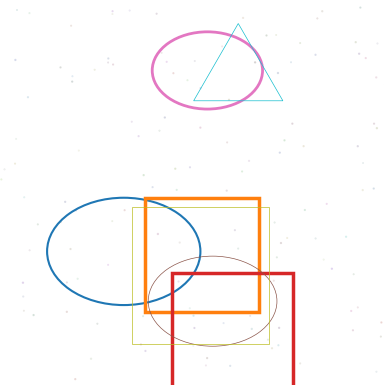[{"shape": "oval", "thickness": 1.5, "radius": 1.0, "center": [0.321, 0.347]}, {"shape": "square", "thickness": 2.5, "radius": 0.74, "center": [0.525, 0.338]}, {"shape": "square", "thickness": 2.5, "radius": 0.79, "center": [0.605, 0.135]}, {"shape": "oval", "thickness": 0.5, "radius": 0.84, "center": [0.552, 0.218]}, {"shape": "oval", "thickness": 2, "radius": 0.72, "center": [0.539, 0.817]}, {"shape": "square", "thickness": 0.5, "radius": 0.89, "center": [0.521, 0.284]}, {"shape": "triangle", "thickness": 0.5, "radius": 0.67, "center": [0.619, 0.805]}]